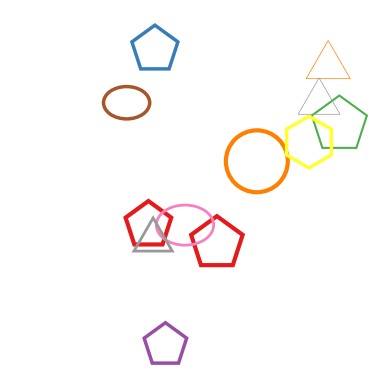[{"shape": "pentagon", "thickness": 3, "radius": 0.31, "center": [0.386, 0.415]}, {"shape": "pentagon", "thickness": 3, "radius": 0.35, "center": [0.563, 0.368]}, {"shape": "pentagon", "thickness": 2.5, "radius": 0.31, "center": [0.402, 0.872]}, {"shape": "pentagon", "thickness": 1.5, "radius": 0.38, "center": [0.881, 0.677]}, {"shape": "pentagon", "thickness": 2.5, "radius": 0.29, "center": [0.43, 0.104]}, {"shape": "triangle", "thickness": 0.5, "radius": 0.33, "center": [0.853, 0.829]}, {"shape": "circle", "thickness": 3, "radius": 0.4, "center": [0.667, 0.581]}, {"shape": "hexagon", "thickness": 2.5, "radius": 0.34, "center": [0.803, 0.631]}, {"shape": "oval", "thickness": 2.5, "radius": 0.3, "center": [0.329, 0.733]}, {"shape": "oval", "thickness": 2, "radius": 0.37, "center": [0.481, 0.415]}, {"shape": "triangle", "thickness": 2, "radius": 0.29, "center": [0.398, 0.377]}, {"shape": "triangle", "thickness": 0.5, "radius": 0.31, "center": [0.829, 0.735]}]